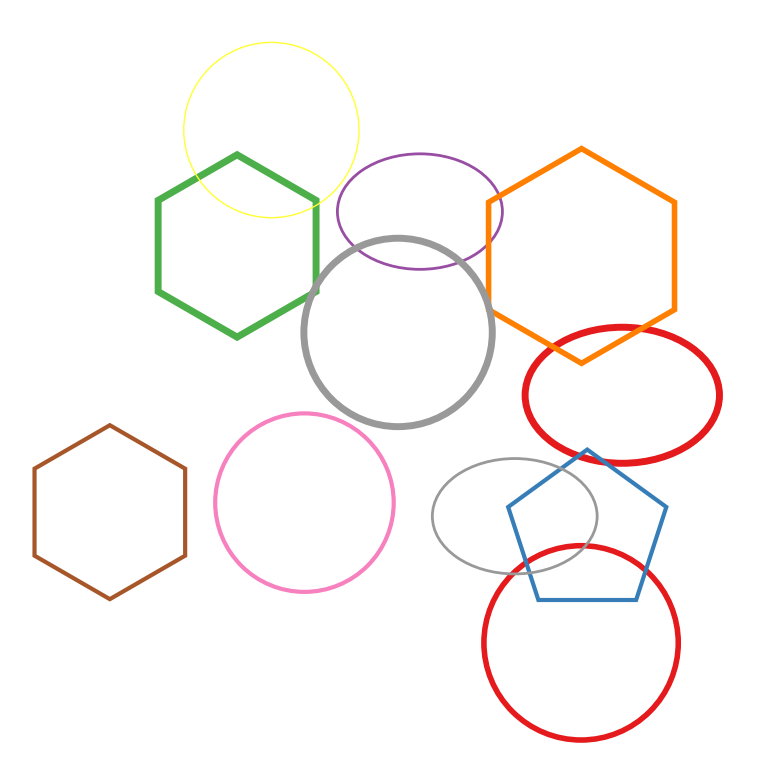[{"shape": "circle", "thickness": 2, "radius": 0.63, "center": [0.755, 0.165]}, {"shape": "oval", "thickness": 2.5, "radius": 0.63, "center": [0.808, 0.487]}, {"shape": "pentagon", "thickness": 1.5, "radius": 0.54, "center": [0.763, 0.308]}, {"shape": "hexagon", "thickness": 2.5, "radius": 0.59, "center": [0.308, 0.681]}, {"shape": "oval", "thickness": 1, "radius": 0.54, "center": [0.545, 0.725]}, {"shape": "hexagon", "thickness": 2, "radius": 0.7, "center": [0.755, 0.668]}, {"shape": "circle", "thickness": 0.5, "radius": 0.57, "center": [0.352, 0.831]}, {"shape": "hexagon", "thickness": 1.5, "radius": 0.56, "center": [0.143, 0.335]}, {"shape": "circle", "thickness": 1.5, "radius": 0.58, "center": [0.395, 0.347]}, {"shape": "oval", "thickness": 1, "radius": 0.54, "center": [0.669, 0.33]}, {"shape": "circle", "thickness": 2.5, "radius": 0.61, "center": [0.517, 0.568]}]